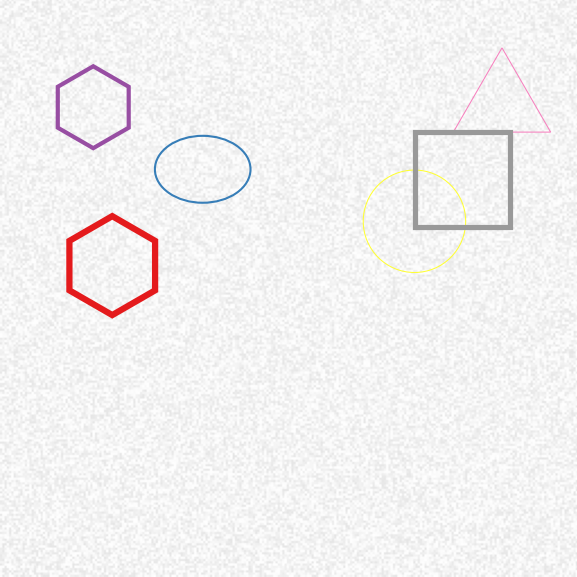[{"shape": "hexagon", "thickness": 3, "radius": 0.43, "center": [0.194, 0.539]}, {"shape": "oval", "thickness": 1, "radius": 0.41, "center": [0.351, 0.706]}, {"shape": "hexagon", "thickness": 2, "radius": 0.35, "center": [0.161, 0.813]}, {"shape": "circle", "thickness": 0.5, "radius": 0.44, "center": [0.718, 0.616]}, {"shape": "triangle", "thickness": 0.5, "radius": 0.49, "center": [0.869, 0.819]}, {"shape": "square", "thickness": 2.5, "radius": 0.41, "center": [0.8, 0.688]}]